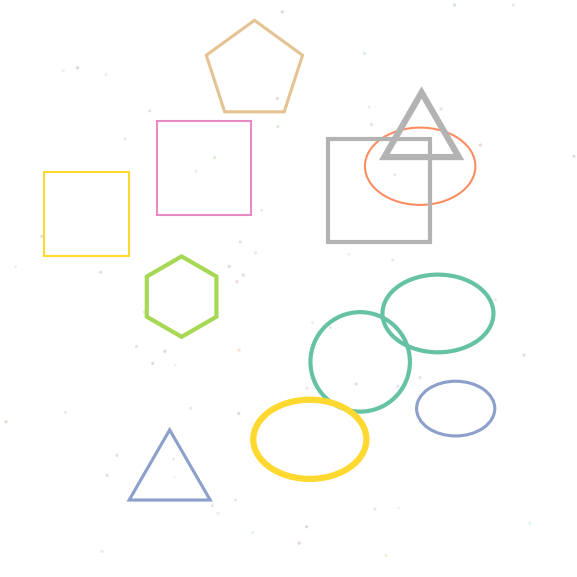[{"shape": "circle", "thickness": 2, "radius": 0.43, "center": [0.624, 0.373]}, {"shape": "oval", "thickness": 2, "radius": 0.48, "center": [0.758, 0.456]}, {"shape": "oval", "thickness": 1, "radius": 0.48, "center": [0.728, 0.711]}, {"shape": "triangle", "thickness": 1.5, "radius": 0.4, "center": [0.294, 0.174]}, {"shape": "oval", "thickness": 1.5, "radius": 0.34, "center": [0.789, 0.292]}, {"shape": "square", "thickness": 1, "radius": 0.41, "center": [0.353, 0.708]}, {"shape": "hexagon", "thickness": 2, "radius": 0.35, "center": [0.315, 0.485]}, {"shape": "square", "thickness": 1, "radius": 0.36, "center": [0.15, 0.629]}, {"shape": "oval", "thickness": 3, "radius": 0.49, "center": [0.537, 0.238]}, {"shape": "pentagon", "thickness": 1.5, "radius": 0.44, "center": [0.441, 0.876]}, {"shape": "triangle", "thickness": 3, "radius": 0.37, "center": [0.73, 0.764]}, {"shape": "square", "thickness": 2, "radius": 0.44, "center": [0.657, 0.669]}]